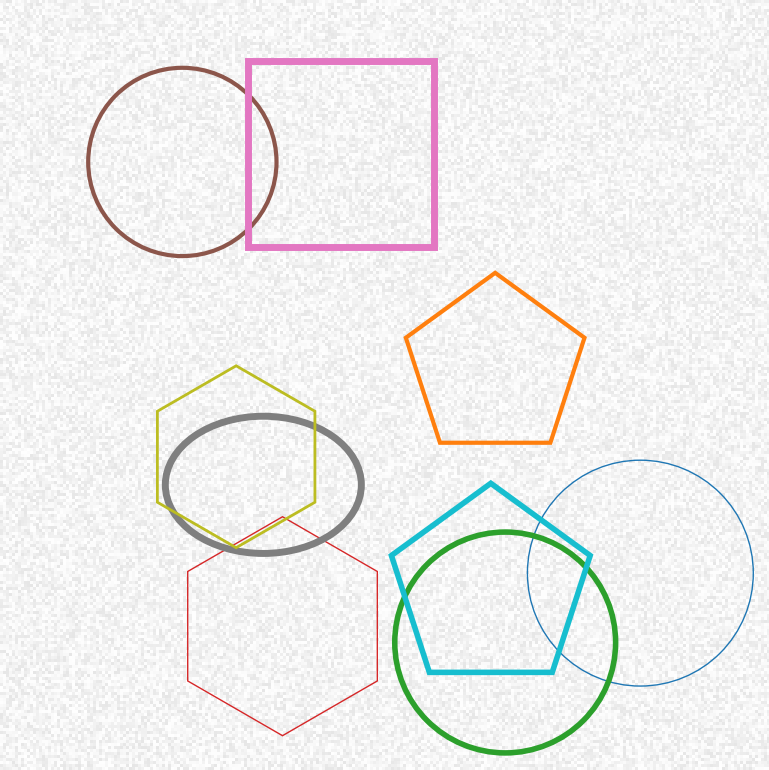[{"shape": "circle", "thickness": 0.5, "radius": 0.73, "center": [0.832, 0.256]}, {"shape": "pentagon", "thickness": 1.5, "radius": 0.61, "center": [0.643, 0.524]}, {"shape": "circle", "thickness": 2, "radius": 0.72, "center": [0.656, 0.166]}, {"shape": "hexagon", "thickness": 0.5, "radius": 0.71, "center": [0.367, 0.187]}, {"shape": "circle", "thickness": 1.5, "radius": 0.61, "center": [0.237, 0.79]}, {"shape": "square", "thickness": 2.5, "radius": 0.6, "center": [0.442, 0.8]}, {"shape": "oval", "thickness": 2.5, "radius": 0.64, "center": [0.342, 0.37]}, {"shape": "hexagon", "thickness": 1, "radius": 0.59, "center": [0.307, 0.407]}, {"shape": "pentagon", "thickness": 2, "radius": 0.68, "center": [0.637, 0.237]}]